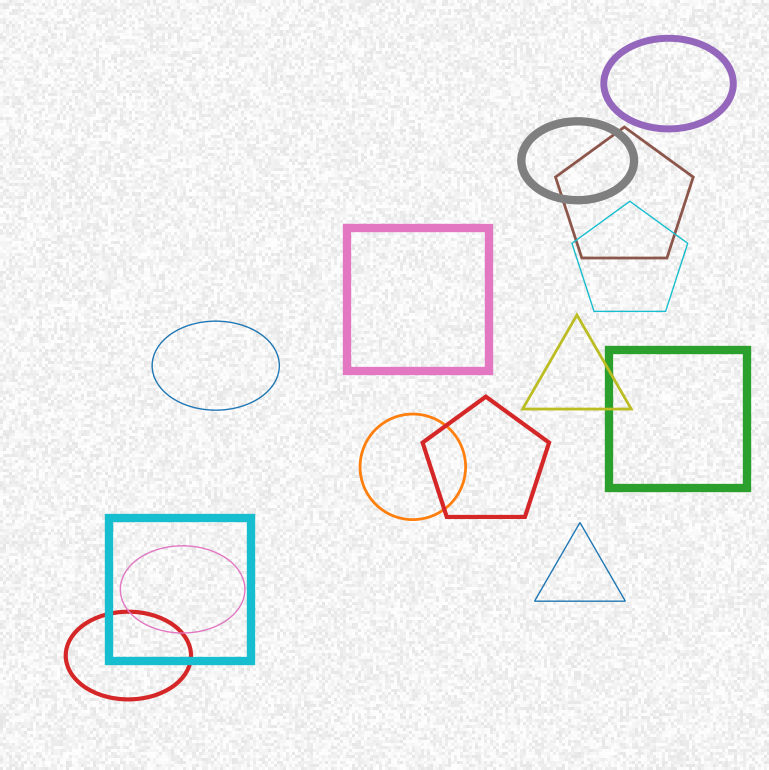[{"shape": "triangle", "thickness": 0.5, "radius": 0.34, "center": [0.753, 0.253]}, {"shape": "oval", "thickness": 0.5, "radius": 0.41, "center": [0.28, 0.525]}, {"shape": "circle", "thickness": 1, "radius": 0.34, "center": [0.536, 0.394]}, {"shape": "square", "thickness": 3, "radius": 0.45, "center": [0.88, 0.456]}, {"shape": "oval", "thickness": 1.5, "radius": 0.41, "center": [0.167, 0.149]}, {"shape": "pentagon", "thickness": 1.5, "radius": 0.43, "center": [0.631, 0.399]}, {"shape": "oval", "thickness": 2.5, "radius": 0.42, "center": [0.868, 0.891]}, {"shape": "pentagon", "thickness": 1, "radius": 0.47, "center": [0.811, 0.741]}, {"shape": "oval", "thickness": 0.5, "radius": 0.4, "center": [0.237, 0.235]}, {"shape": "square", "thickness": 3, "radius": 0.46, "center": [0.543, 0.611]}, {"shape": "oval", "thickness": 3, "radius": 0.37, "center": [0.75, 0.791]}, {"shape": "triangle", "thickness": 1, "radius": 0.41, "center": [0.749, 0.509]}, {"shape": "square", "thickness": 3, "radius": 0.46, "center": [0.234, 0.234]}, {"shape": "pentagon", "thickness": 0.5, "radius": 0.4, "center": [0.818, 0.66]}]